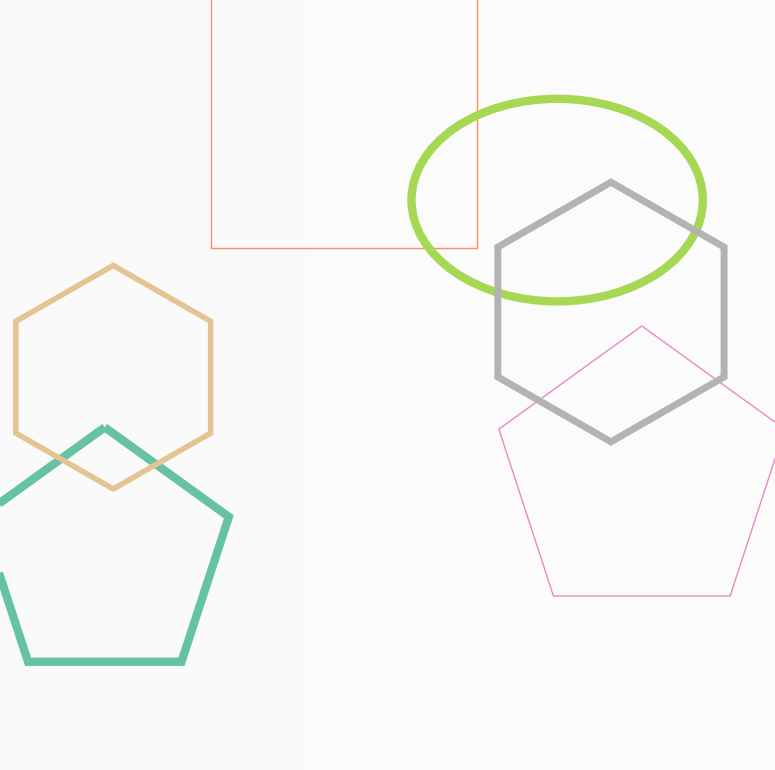[{"shape": "pentagon", "thickness": 3, "radius": 0.84, "center": [0.135, 0.277]}, {"shape": "square", "thickness": 0.5, "radius": 0.86, "center": [0.444, 0.849]}, {"shape": "pentagon", "thickness": 0.5, "radius": 0.97, "center": [0.828, 0.383]}, {"shape": "oval", "thickness": 3, "radius": 0.94, "center": [0.719, 0.74]}, {"shape": "hexagon", "thickness": 2, "radius": 0.73, "center": [0.146, 0.51]}, {"shape": "hexagon", "thickness": 2.5, "radius": 0.84, "center": [0.788, 0.595]}]